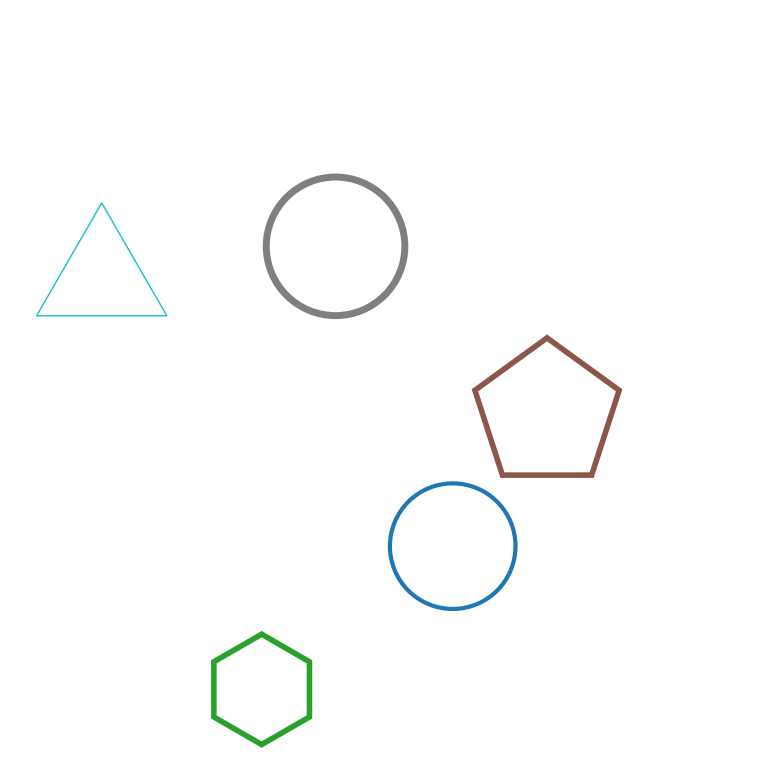[{"shape": "circle", "thickness": 1.5, "radius": 0.41, "center": [0.588, 0.291]}, {"shape": "hexagon", "thickness": 2, "radius": 0.36, "center": [0.34, 0.105]}, {"shape": "pentagon", "thickness": 2, "radius": 0.49, "center": [0.71, 0.463]}, {"shape": "circle", "thickness": 2.5, "radius": 0.45, "center": [0.436, 0.68]}, {"shape": "triangle", "thickness": 0.5, "radius": 0.49, "center": [0.132, 0.639]}]